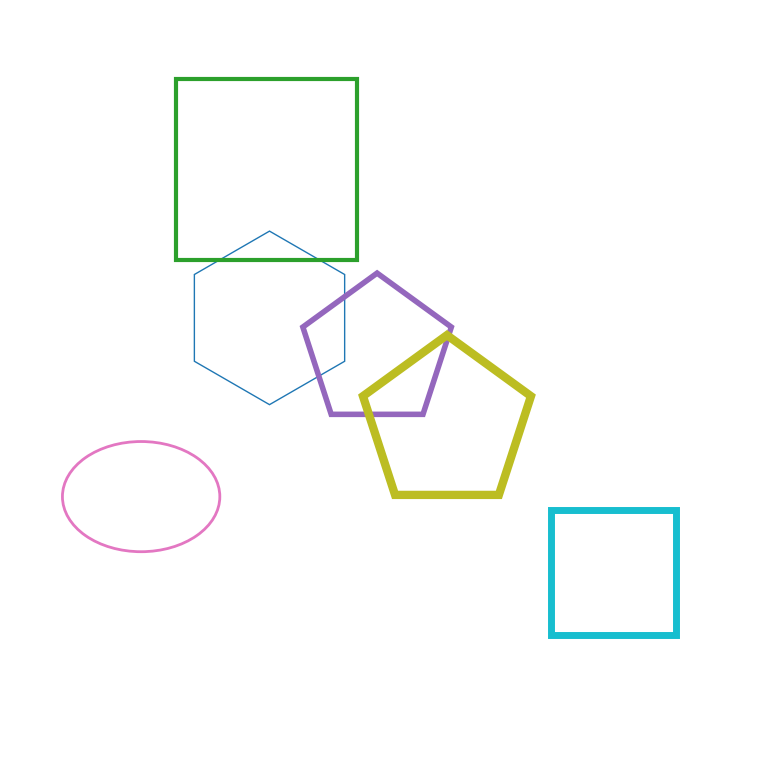[{"shape": "hexagon", "thickness": 0.5, "radius": 0.56, "center": [0.35, 0.587]}, {"shape": "square", "thickness": 1.5, "radius": 0.59, "center": [0.346, 0.78]}, {"shape": "pentagon", "thickness": 2, "radius": 0.51, "center": [0.49, 0.544]}, {"shape": "oval", "thickness": 1, "radius": 0.51, "center": [0.183, 0.355]}, {"shape": "pentagon", "thickness": 3, "radius": 0.57, "center": [0.58, 0.45]}, {"shape": "square", "thickness": 2.5, "radius": 0.4, "center": [0.797, 0.256]}]